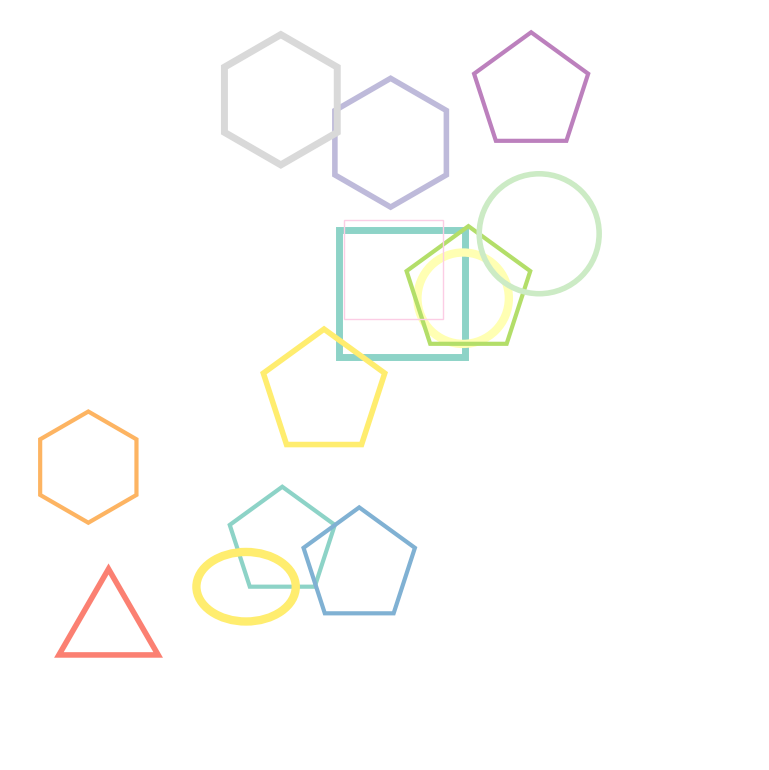[{"shape": "square", "thickness": 2.5, "radius": 0.41, "center": [0.522, 0.619]}, {"shape": "pentagon", "thickness": 1.5, "radius": 0.36, "center": [0.367, 0.296]}, {"shape": "circle", "thickness": 3, "radius": 0.3, "center": [0.602, 0.613]}, {"shape": "hexagon", "thickness": 2, "radius": 0.42, "center": [0.507, 0.815]}, {"shape": "triangle", "thickness": 2, "radius": 0.37, "center": [0.141, 0.187]}, {"shape": "pentagon", "thickness": 1.5, "radius": 0.38, "center": [0.467, 0.265]}, {"shape": "hexagon", "thickness": 1.5, "radius": 0.36, "center": [0.115, 0.393]}, {"shape": "pentagon", "thickness": 1.5, "radius": 0.42, "center": [0.608, 0.622]}, {"shape": "square", "thickness": 0.5, "radius": 0.32, "center": [0.511, 0.65]}, {"shape": "hexagon", "thickness": 2.5, "radius": 0.42, "center": [0.365, 0.87]}, {"shape": "pentagon", "thickness": 1.5, "radius": 0.39, "center": [0.69, 0.88]}, {"shape": "circle", "thickness": 2, "radius": 0.39, "center": [0.7, 0.696]}, {"shape": "oval", "thickness": 3, "radius": 0.32, "center": [0.32, 0.238]}, {"shape": "pentagon", "thickness": 2, "radius": 0.41, "center": [0.421, 0.49]}]